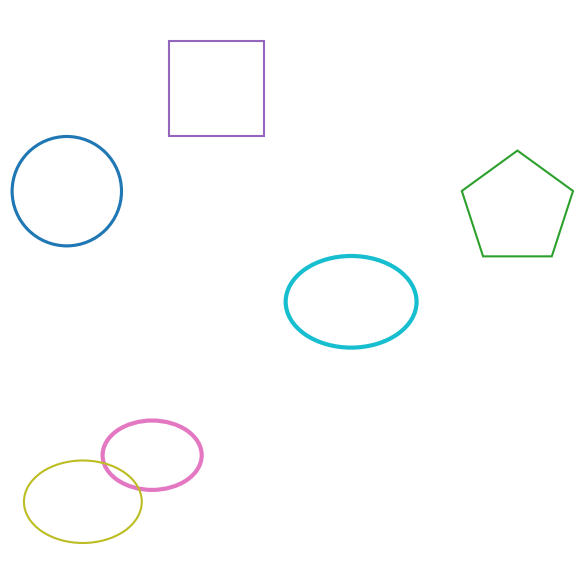[{"shape": "circle", "thickness": 1.5, "radius": 0.47, "center": [0.116, 0.668]}, {"shape": "pentagon", "thickness": 1, "radius": 0.51, "center": [0.896, 0.637]}, {"shape": "square", "thickness": 1, "radius": 0.41, "center": [0.375, 0.846]}, {"shape": "oval", "thickness": 2, "radius": 0.43, "center": [0.263, 0.211]}, {"shape": "oval", "thickness": 1, "radius": 0.51, "center": [0.143, 0.13]}, {"shape": "oval", "thickness": 2, "radius": 0.57, "center": [0.608, 0.477]}]